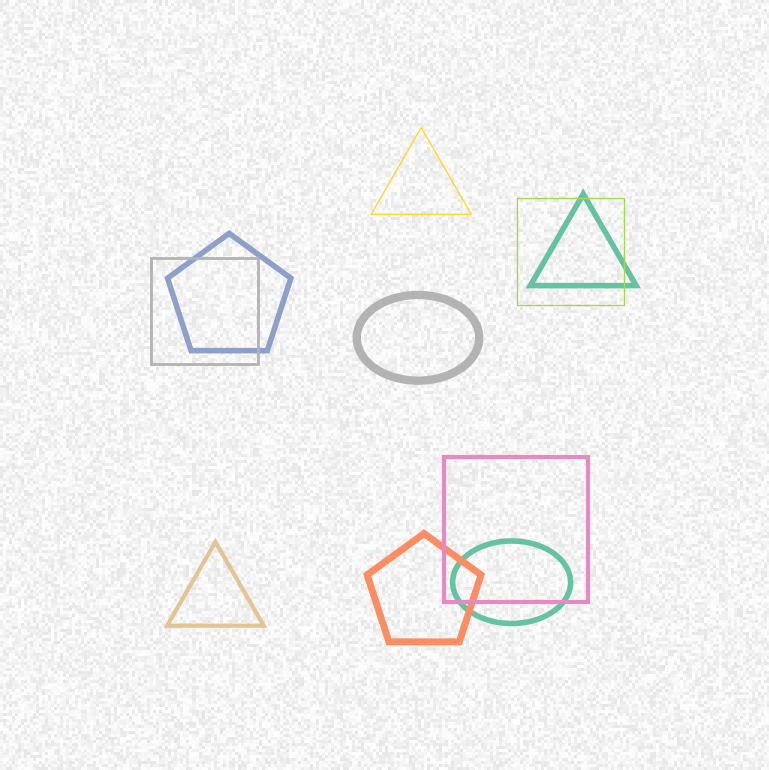[{"shape": "triangle", "thickness": 2, "radius": 0.4, "center": [0.757, 0.669]}, {"shape": "oval", "thickness": 2, "radius": 0.38, "center": [0.664, 0.244]}, {"shape": "pentagon", "thickness": 2.5, "radius": 0.39, "center": [0.551, 0.229]}, {"shape": "pentagon", "thickness": 2, "radius": 0.42, "center": [0.298, 0.613]}, {"shape": "square", "thickness": 1.5, "radius": 0.47, "center": [0.67, 0.312]}, {"shape": "square", "thickness": 0.5, "radius": 0.35, "center": [0.741, 0.673]}, {"shape": "triangle", "thickness": 0.5, "radius": 0.38, "center": [0.547, 0.759]}, {"shape": "triangle", "thickness": 1.5, "radius": 0.36, "center": [0.28, 0.224]}, {"shape": "oval", "thickness": 3, "radius": 0.4, "center": [0.543, 0.561]}, {"shape": "square", "thickness": 1, "radius": 0.35, "center": [0.266, 0.596]}]